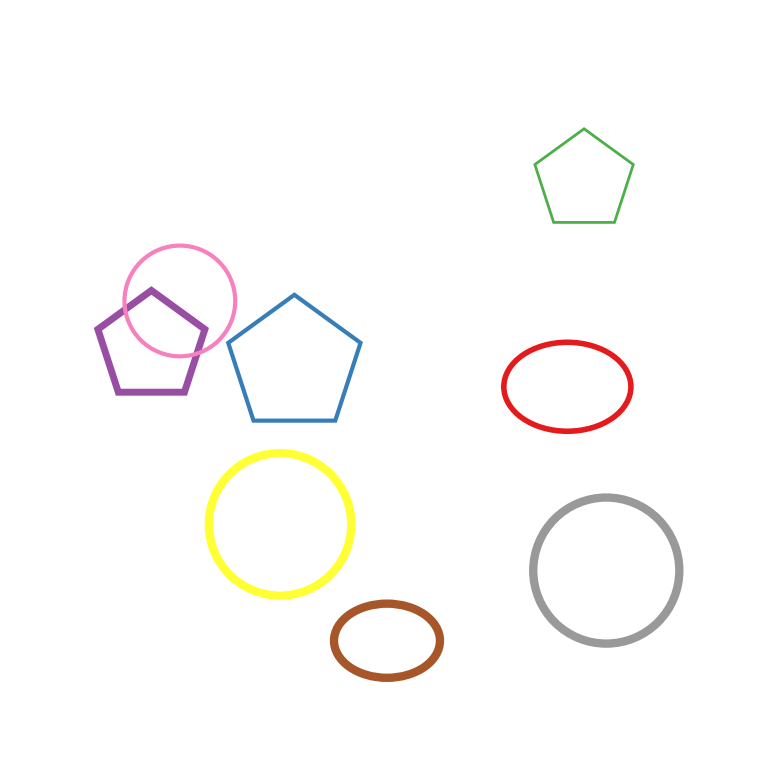[{"shape": "oval", "thickness": 2, "radius": 0.41, "center": [0.737, 0.498]}, {"shape": "pentagon", "thickness": 1.5, "radius": 0.45, "center": [0.382, 0.527]}, {"shape": "pentagon", "thickness": 1, "radius": 0.34, "center": [0.759, 0.766]}, {"shape": "pentagon", "thickness": 2.5, "radius": 0.37, "center": [0.197, 0.55]}, {"shape": "circle", "thickness": 3, "radius": 0.46, "center": [0.364, 0.319]}, {"shape": "oval", "thickness": 3, "radius": 0.34, "center": [0.503, 0.168]}, {"shape": "circle", "thickness": 1.5, "radius": 0.36, "center": [0.234, 0.609]}, {"shape": "circle", "thickness": 3, "radius": 0.47, "center": [0.787, 0.259]}]